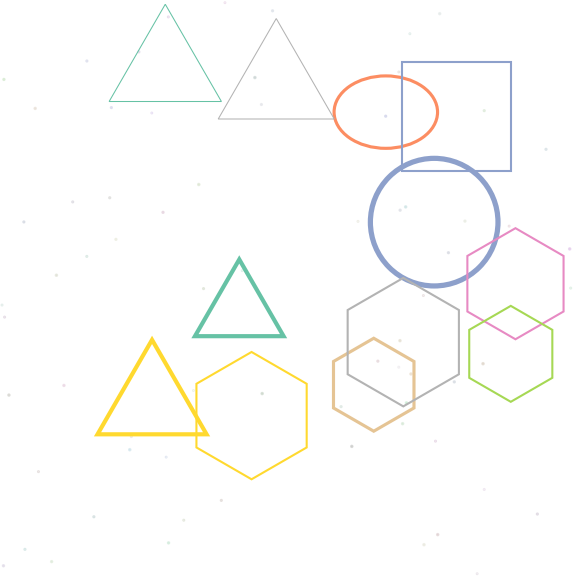[{"shape": "triangle", "thickness": 2, "radius": 0.44, "center": [0.414, 0.461]}, {"shape": "triangle", "thickness": 0.5, "radius": 0.56, "center": [0.286, 0.879]}, {"shape": "oval", "thickness": 1.5, "radius": 0.45, "center": [0.668, 0.805]}, {"shape": "circle", "thickness": 2.5, "radius": 0.55, "center": [0.752, 0.614]}, {"shape": "square", "thickness": 1, "radius": 0.47, "center": [0.791, 0.797]}, {"shape": "hexagon", "thickness": 1, "radius": 0.48, "center": [0.893, 0.508]}, {"shape": "hexagon", "thickness": 1, "radius": 0.42, "center": [0.884, 0.386]}, {"shape": "triangle", "thickness": 2, "radius": 0.55, "center": [0.263, 0.302]}, {"shape": "hexagon", "thickness": 1, "radius": 0.55, "center": [0.436, 0.279]}, {"shape": "hexagon", "thickness": 1.5, "radius": 0.4, "center": [0.647, 0.333]}, {"shape": "hexagon", "thickness": 1, "radius": 0.56, "center": [0.698, 0.407]}, {"shape": "triangle", "thickness": 0.5, "radius": 0.58, "center": [0.478, 0.851]}]